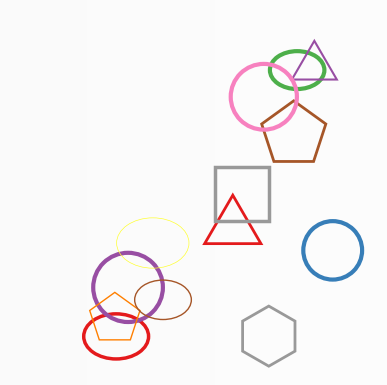[{"shape": "oval", "thickness": 2.5, "radius": 0.42, "center": [0.3, 0.126]}, {"shape": "triangle", "thickness": 2, "radius": 0.42, "center": [0.601, 0.409]}, {"shape": "circle", "thickness": 3, "radius": 0.38, "center": [0.859, 0.35]}, {"shape": "oval", "thickness": 3, "radius": 0.35, "center": [0.767, 0.818]}, {"shape": "triangle", "thickness": 1.5, "radius": 0.33, "center": [0.811, 0.827]}, {"shape": "circle", "thickness": 3, "radius": 0.45, "center": [0.33, 0.253]}, {"shape": "pentagon", "thickness": 1, "radius": 0.34, "center": [0.296, 0.172]}, {"shape": "oval", "thickness": 0.5, "radius": 0.47, "center": [0.394, 0.369]}, {"shape": "pentagon", "thickness": 2, "radius": 0.44, "center": [0.758, 0.651]}, {"shape": "oval", "thickness": 1, "radius": 0.37, "center": [0.421, 0.221]}, {"shape": "circle", "thickness": 3, "radius": 0.43, "center": [0.681, 0.749]}, {"shape": "square", "thickness": 2.5, "radius": 0.35, "center": [0.625, 0.496]}, {"shape": "hexagon", "thickness": 2, "radius": 0.39, "center": [0.694, 0.127]}]